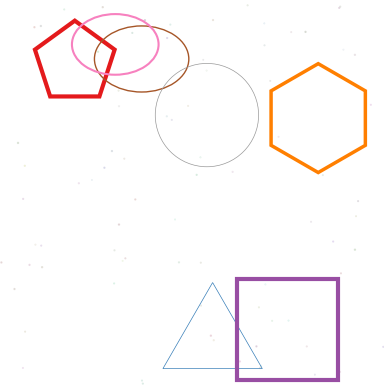[{"shape": "pentagon", "thickness": 3, "radius": 0.54, "center": [0.194, 0.837]}, {"shape": "triangle", "thickness": 0.5, "radius": 0.75, "center": [0.552, 0.117]}, {"shape": "square", "thickness": 3, "radius": 0.66, "center": [0.746, 0.144]}, {"shape": "hexagon", "thickness": 2.5, "radius": 0.71, "center": [0.827, 0.693]}, {"shape": "oval", "thickness": 1, "radius": 0.61, "center": [0.368, 0.847]}, {"shape": "oval", "thickness": 1.5, "radius": 0.56, "center": [0.299, 0.885]}, {"shape": "circle", "thickness": 0.5, "radius": 0.67, "center": [0.537, 0.701]}]